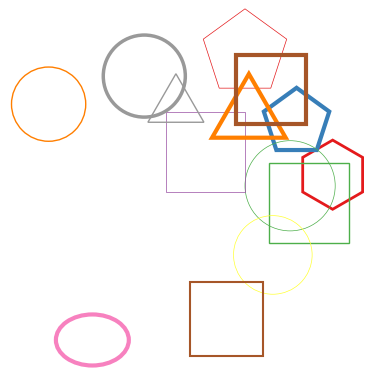[{"shape": "pentagon", "thickness": 0.5, "radius": 0.57, "center": [0.636, 0.863]}, {"shape": "hexagon", "thickness": 2, "radius": 0.45, "center": [0.864, 0.546]}, {"shape": "pentagon", "thickness": 3, "radius": 0.45, "center": [0.77, 0.683]}, {"shape": "circle", "thickness": 0.5, "radius": 0.59, "center": [0.753, 0.517]}, {"shape": "square", "thickness": 1, "radius": 0.52, "center": [0.803, 0.473]}, {"shape": "square", "thickness": 0.5, "radius": 0.52, "center": [0.534, 0.605]}, {"shape": "circle", "thickness": 1, "radius": 0.48, "center": [0.126, 0.729]}, {"shape": "triangle", "thickness": 3, "radius": 0.55, "center": [0.646, 0.698]}, {"shape": "circle", "thickness": 0.5, "radius": 0.51, "center": [0.709, 0.338]}, {"shape": "square", "thickness": 1.5, "radius": 0.48, "center": [0.588, 0.172]}, {"shape": "square", "thickness": 3, "radius": 0.45, "center": [0.704, 0.767]}, {"shape": "oval", "thickness": 3, "radius": 0.47, "center": [0.24, 0.117]}, {"shape": "triangle", "thickness": 1, "radius": 0.42, "center": [0.457, 0.724]}, {"shape": "circle", "thickness": 2.5, "radius": 0.53, "center": [0.375, 0.802]}]